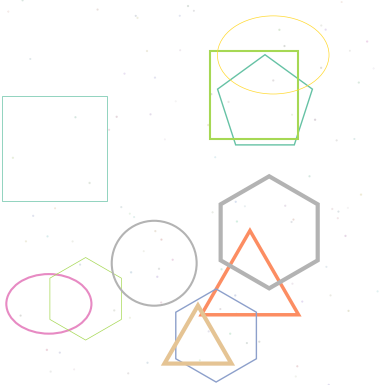[{"shape": "pentagon", "thickness": 1, "radius": 0.65, "center": [0.688, 0.728]}, {"shape": "square", "thickness": 0.5, "radius": 0.68, "center": [0.141, 0.614]}, {"shape": "triangle", "thickness": 2.5, "radius": 0.73, "center": [0.649, 0.255]}, {"shape": "hexagon", "thickness": 1, "radius": 0.6, "center": [0.561, 0.129]}, {"shape": "oval", "thickness": 1.5, "radius": 0.55, "center": [0.127, 0.211]}, {"shape": "hexagon", "thickness": 0.5, "radius": 0.54, "center": [0.222, 0.224]}, {"shape": "square", "thickness": 1.5, "radius": 0.58, "center": [0.66, 0.753]}, {"shape": "oval", "thickness": 0.5, "radius": 0.72, "center": [0.71, 0.857]}, {"shape": "triangle", "thickness": 3, "radius": 0.5, "center": [0.514, 0.106]}, {"shape": "circle", "thickness": 1.5, "radius": 0.55, "center": [0.4, 0.316]}, {"shape": "hexagon", "thickness": 3, "radius": 0.73, "center": [0.699, 0.397]}]